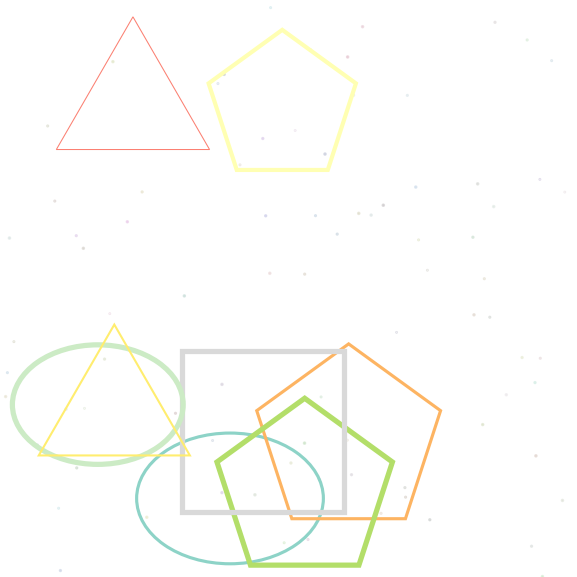[{"shape": "oval", "thickness": 1.5, "radius": 0.81, "center": [0.398, 0.136]}, {"shape": "pentagon", "thickness": 2, "radius": 0.67, "center": [0.489, 0.813]}, {"shape": "triangle", "thickness": 0.5, "radius": 0.77, "center": [0.23, 0.817]}, {"shape": "pentagon", "thickness": 1.5, "radius": 0.84, "center": [0.604, 0.236]}, {"shape": "pentagon", "thickness": 2.5, "radius": 0.8, "center": [0.528, 0.15]}, {"shape": "square", "thickness": 2.5, "radius": 0.7, "center": [0.455, 0.252]}, {"shape": "oval", "thickness": 2.5, "radius": 0.74, "center": [0.169, 0.299]}, {"shape": "triangle", "thickness": 1, "radius": 0.76, "center": [0.198, 0.286]}]